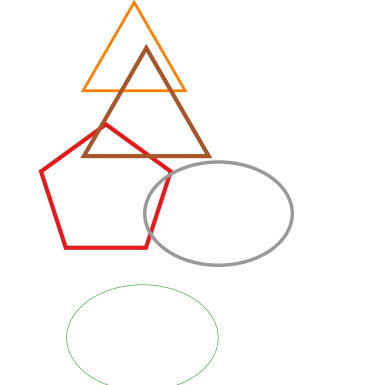[{"shape": "pentagon", "thickness": 3, "radius": 0.89, "center": [0.275, 0.5]}, {"shape": "oval", "thickness": 0.5, "radius": 0.98, "center": [0.37, 0.123]}, {"shape": "triangle", "thickness": 2, "radius": 0.77, "center": [0.349, 0.841]}, {"shape": "triangle", "thickness": 3, "radius": 0.94, "center": [0.38, 0.688]}, {"shape": "oval", "thickness": 2.5, "radius": 0.96, "center": [0.568, 0.445]}]